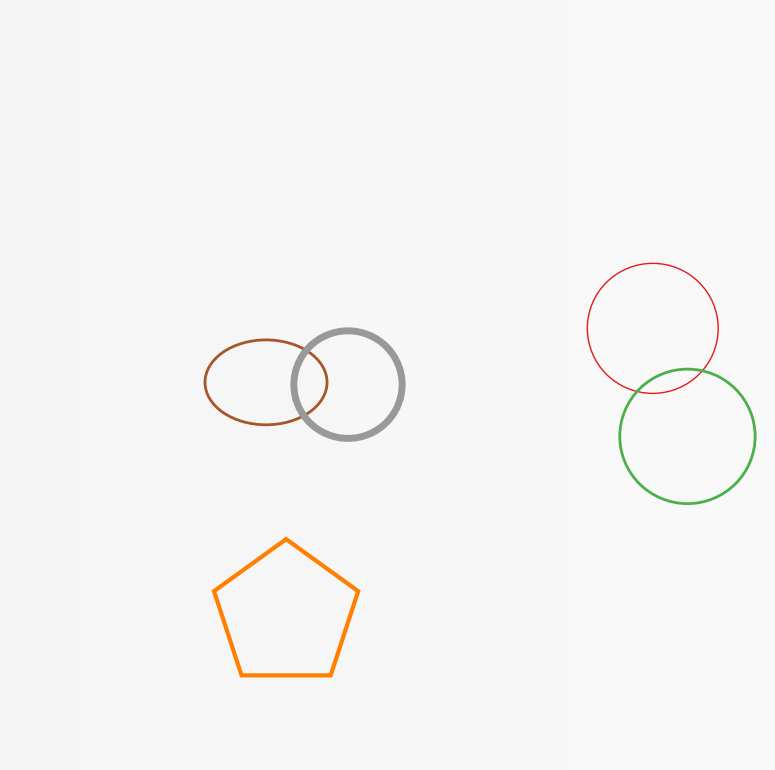[{"shape": "circle", "thickness": 0.5, "radius": 0.42, "center": [0.842, 0.574]}, {"shape": "circle", "thickness": 1, "radius": 0.44, "center": [0.887, 0.433]}, {"shape": "pentagon", "thickness": 1.5, "radius": 0.49, "center": [0.369, 0.202]}, {"shape": "oval", "thickness": 1, "radius": 0.39, "center": [0.343, 0.503]}, {"shape": "circle", "thickness": 2.5, "radius": 0.35, "center": [0.449, 0.501]}]